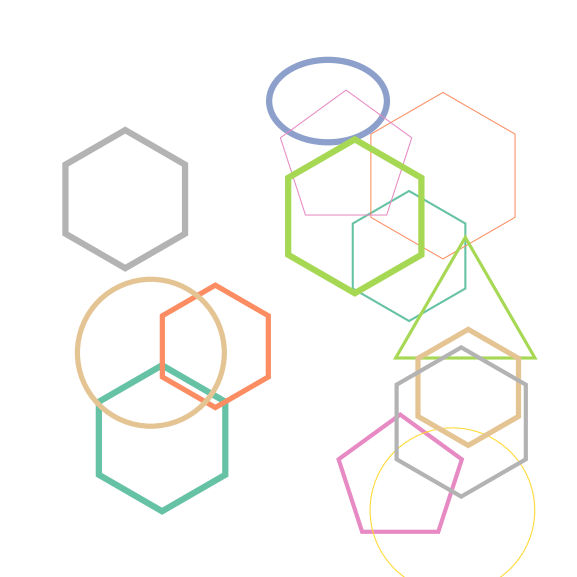[{"shape": "hexagon", "thickness": 1, "radius": 0.56, "center": [0.708, 0.556]}, {"shape": "hexagon", "thickness": 3, "radius": 0.63, "center": [0.281, 0.24]}, {"shape": "hexagon", "thickness": 2.5, "radius": 0.53, "center": [0.373, 0.399]}, {"shape": "hexagon", "thickness": 0.5, "radius": 0.72, "center": [0.767, 0.695]}, {"shape": "oval", "thickness": 3, "radius": 0.51, "center": [0.568, 0.824]}, {"shape": "pentagon", "thickness": 2, "radius": 0.56, "center": [0.693, 0.169]}, {"shape": "pentagon", "thickness": 0.5, "radius": 0.6, "center": [0.599, 0.724]}, {"shape": "hexagon", "thickness": 3, "radius": 0.67, "center": [0.614, 0.625]}, {"shape": "triangle", "thickness": 1.5, "radius": 0.7, "center": [0.806, 0.449]}, {"shape": "circle", "thickness": 0.5, "radius": 0.71, "center": [0.783, 0.116]}, {"shape": "circle", "thickness": 2.5, "radius": 0.64, "center": [0.261, 0.388]}, {"shape": "hexagon", "thickness": 2.5, "radius": 0.5, "center": [0.811, 0.328]}, {"shape": "hexagon", "thickness": 2, "radius": 0.65, "center": [0.799, 0.268]}, {"shape": "hexagon", "thickness": 3, "radius": 0.6, "center": [0.217, 0.654]}]